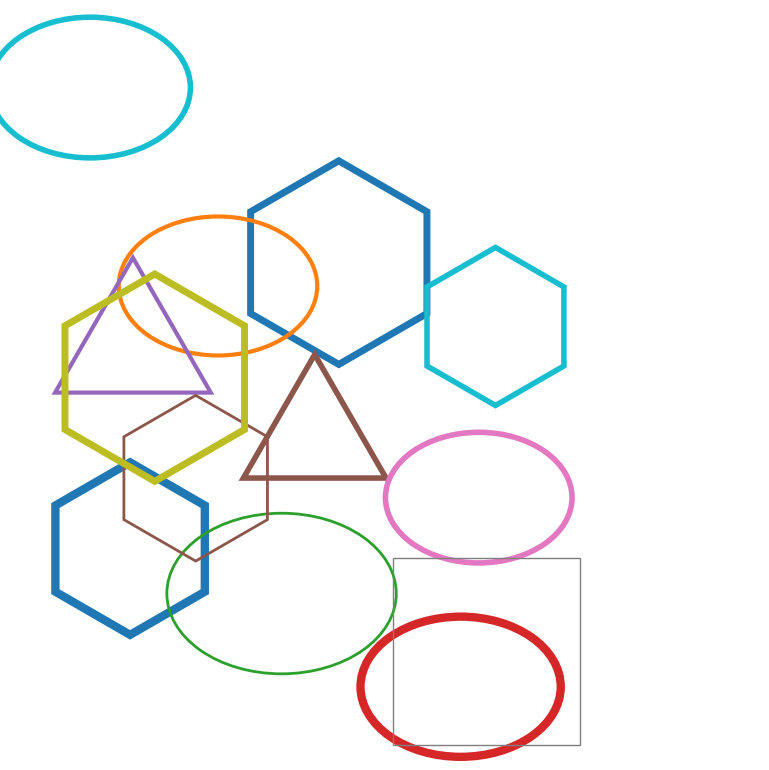[{"shape": "hexagon", "thickness": 3, "radius": 0.56, "center": [0.169, 0.288]}, {"shape": "hexagon", "thickness": 2.5, "radius": 0.66, "center": [0.44, 0.659]}, {"shape": "oval", "thickness": 1.5, "radius": 0.64, "center": [0.283, 0.629]}, {"shape": "oval", "thickness": 1, "radius": 0.74, "center": [0.366, 0.229]}, {"shape": "oval", "thickness": 3, "radius": 0.65, "center": [0.598, 0.108]}, {"shape": "triangle", "thickness": 1.5, "radius": 0.58, "center": [0.173, 0.548]}, {"shape": "hexagon", "thickness": 1, "radius": 0.54, "center": [0.254, 0.379]}, {"shape": "triangle", "thickness": 2, "radius": 0.53, "center": [0.409, 0.433]}, {"shape": "oval", "thickness": 2, "radius": 0.61, "center": [0.622, 0.354]}, {"shape": "square", "thickness": 0.5, "radius": 0.61, "center": [0.632, 0.154]}, {"shape": "hexagon", "thickness": 2.5, "radius": 0.67, "center": [0.201, 0.51]}, {"shape": "oval", "thickness": 2, "radius": 0.65, "center": [0.117, 0.886]}, {"shape": "hexagon", "thickness": 2, "radius": 0.51, "center": [0.643, 0.576]}]